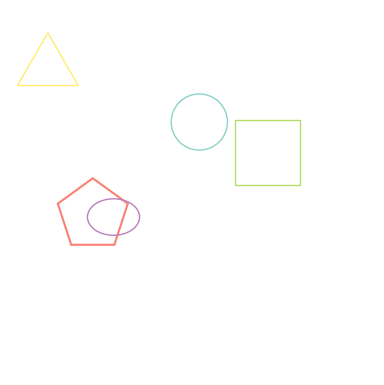[{"shape": "circle", "thickness": 1, "radius": 0.36, "center": [0.518, 0.683]}, {"shape": "pentagon", "thickness": 1.5, "radius": 0.48, "center": [0.241, 0.441]}, {"shape": "square", "thickness": 1, "radius": 0.42, "center": [0.695, 0.604]}, {"shape": "oval", "thickness": 1, "radius": 0.34, "center": [0.295, 0.436]}, {"shape": "triangle", "thickness": 1, "radius": 0.46, "center": [0.124, 0.823]}]